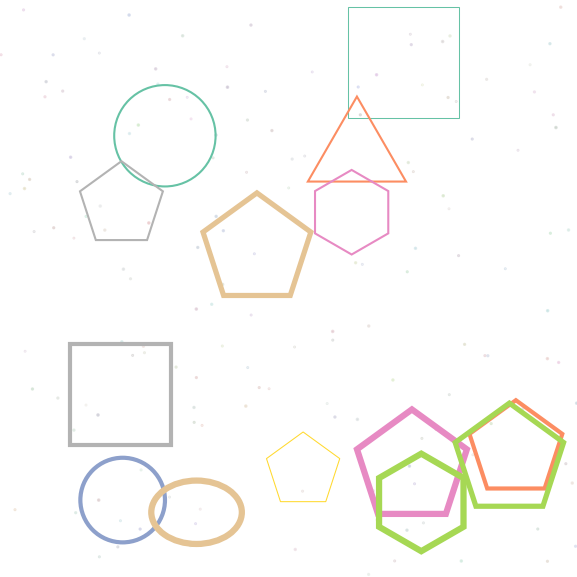[{"shape": "circle", "thickness": 1, "radius": 0.44, "center": [0.286, 0.764]}, {"shape": "square", "thickness": 0.5, "radius": 0.48, "center": [0.699, 0.891]}, {"shape": "pentagon", "thickness": 2, "radius": 0.42, "center": [0.893, 0.222]}, {"shape": "triangle", "thickness": 1, "radius": 0.49, "center": [0.618, 0.734]}, {"shape": "circle", "thickness": 2, "radius": 0.37, "center": [0.212, 0.133]}, {"shape": "hexagon", "thickness": 1, "radius": 0.37, "center": [0.609, 0.632]}, {"shape": "pentagon", "thickness": 3, "radius": 0.5, "center": [0.713, 0.19]}, {"shape": "hexagon", "thickness": 3, "radius": 0.42, "center": [0.729, 0.129]}, {"shape": "pentagon", "thickness": 2.5, "radius": 0.49, "center": [0.882, 0.202]}, {"shape": "pentagon", "thickness": 0.5, "radius": 0.33, "center": [0.525, 0.184]}, {"shape": "pentagon", "thickness": 2.5, "radius": 0.49, "center": [0.445, 0.567]}, {"shape": "oval", "thickness": 3, "radius": 0.39, "center": [0.34, 0.112]}, {"shape": "square", "thickness": 2, "radius": 0.44, "center": [0.209, 0.316]}, {"shape": "pentagon", "thickness": 1, "radius": 0.38, "center": [0.21, 0.645]}]